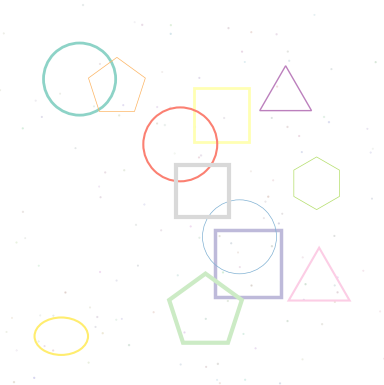[{"shape": "circle", "thickness": 2, "radius": 0.47, "center": [0.207, 0.795]}, {"shape": "square", "thickness": 2, "radius": 0.35, "center": [0.575, 0.701]}, {"shape": "square", "thickness": 2.5, "radius": 0.43, "center": [0.644, 0.316]}, {"shape": "circle", "thickness": 1.5, "radius": 0.48, "center": [0.468, 0.625]}, {"shape": "circle", "thickness": 0.5, "radius": 0.48, "center": [0.622, 0.385]}, {"shape": "pentagon", "thickness": 0.5, "radius": 0.39, "center": [0.304, 0.773]}, {"shape": "hexagon", "thickness": 0.5, "radius": 0.34, "center": [0.822, 0.524]}, {"shape": "triangle", "thickness": 1.5, "radius": 0.46, "center": [0.829, 0.265]}, {"shape": "square", "thickness": 3, "radius": 0.34, "center": [0.526, 0.504]}, {"shape": "triangle", "thickness": 1, "radius": 0.39, "center": [0.742, 0.752]}, {"shape": "pentagon", "thickness": 3, "radius": 0.5, "center": [0.534, 0.19]}, {"shape": "oval", "thickness": 1.5, "radius": 0.35, "center": [0.159, 0.127]}]